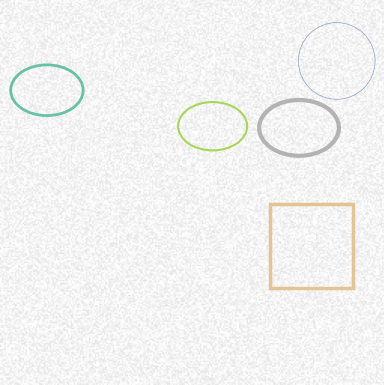[{"shape": "oval", "thickness": 2, "radius": 0.47, "center": [0.122, 0.766]}, {"shape": "circle", "thickness": 0.5, "radius": 0.5, "center": [0.875, 0.842]}, {"shape": "oval", "thickness": 1.5, "radius": 0.45, "center": [0.552, 0.672]}, {"shape": "square", "thickness": 2.5, "radius": 0.54, "center": [0.81, 0.361]}, {"shape": "oval", "thickness": 3, "radius": 0.52, "center": [0.777, 0.668]}]